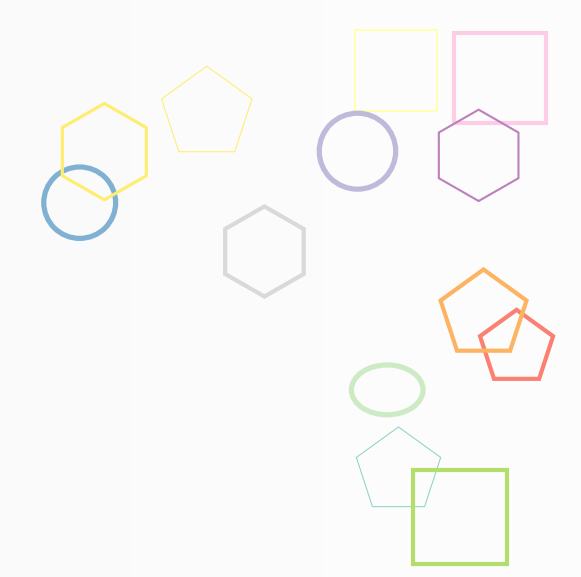[{"shape": "pentagon", "thickness": 0.5, "radius": 0.38, "center": [0.686, 0.183]}, {"shape": "square", "thickness": 1, "radius": 0.35, "center": [0.681, 0.876]}, {"shape": "circle", "thickness": 2.5, "radius": 0.33, "center": [0.615, 0.737]}, {"shape": "pentagon", "thickness": 2, "radius": 0.33, "center": [0.889, 0.397]}, {"shape": "circle", "thickness": 2.5, "radius": 0.31, "center": [0.137, 0.648]}, {"shape": "pentagon", "thickness": 2, "radius": 0.39, "center": [0.832, 0.455]}, {"shape": "square", "thickness": 2, "radius": 0.41, "center": [0.791, 0.104]}, {"shape": "square", "thickness": 2, "radius": 0.39, "center": [0.86, 0.864]}, {"shape": "hexagon", "thickness": 2, "radius": 0.39, "center": [0.455, 0.564]}, {"shape": "hexagon", "thickness": 1, "radius": 0.4, "center": [0.823, 0.73]}, {"shape": "oval", "thickness": 2.5, "radius": 0.31, "center": [0.666, 0.324]}, {"shape": "pentagon", "thickness": 0.5, "radius": 0.41, "center": [0.356, 0.803]}, {"shape": "hexagon", "thickness": 1.5, "radius": 0.42, "center": [0.179, 0.737]}]